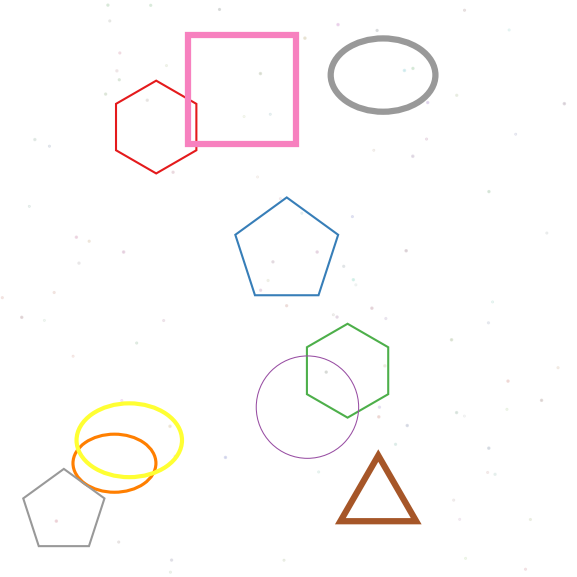[{"shape": "hexagon", "thickness": 1, "radius": 0.4, "center": [0.27, 0.779]}, {"shape": "pentagon", "thickness": 1, "radius": 0.47, "center": [0.497, 0.564]}, {"shape": "hexagon", "thickness": 1, "radius": 0.41, "center": [0.602, 0.357]}, {"shape": "circle", "thickness": 0.5, "radius": 0.44, "center": [0.532, 0.294]}, {"shape": "oval", "thickness": 1.5, "radius": 0.36, "center": [0.198, 0.197]}, {"shape": "oval", "thickness": 2, "radius": 0.46, "center": [0.224, 0.237]}, {"shape": "triangle", "thickness": 3, "radius": 0.38, "center": [0.655, 0.135]}, {"shape": "square", "thickness": 3, "radius": 0.47, "center": [0.419, 0.844]}, {"shape": "pentagon", "thickness": 1, "radius": 0.37, "center": [0.111, 0.113]}, {"shape": "oval", "thickness": 3, "radius": 0.45, "center": [0.663, 0.869]}]